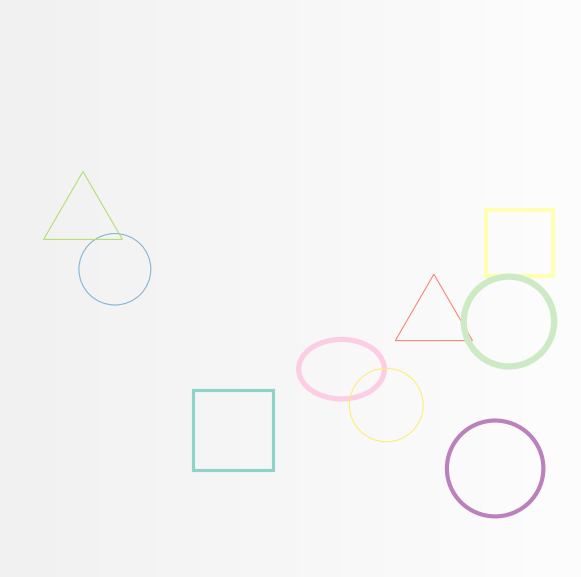[{"shape": "square", "thickness": 1.5, "radius": 0.34, "center": [0.401, 0.255]}, {"shape": "square", "thickness": 2, "radius": 0.29, "center": [0.894, 0.579]}, {"shape": "triangle", "thickness": 0.5, "radius": 0.38, "center": [0.746, 0.448]}, {"shape": "circle", "thickness": 0.5, "radius": 0.31, "center": [0.198, 0.533]}, {"shape": "triangle", "thickness": 0.5, "radius": 0.39, "center": [0.143, 0.624]}, {"shape": "oval", "thickness": 2.5, "radius": 0.37, "center": [0.588, 0.36]}, {"shape": "circle", "thickness": 2, "radius": 0.41, "center": [0.852, 0.188]}, {"shape": "circle", "thickness": 3, "radius": 0.39, "center": [0.876, 0.442]}, {"shape": "circle", "thickness": 0.5, "radius": 0.32, "center": [0.665, 0.298]}]